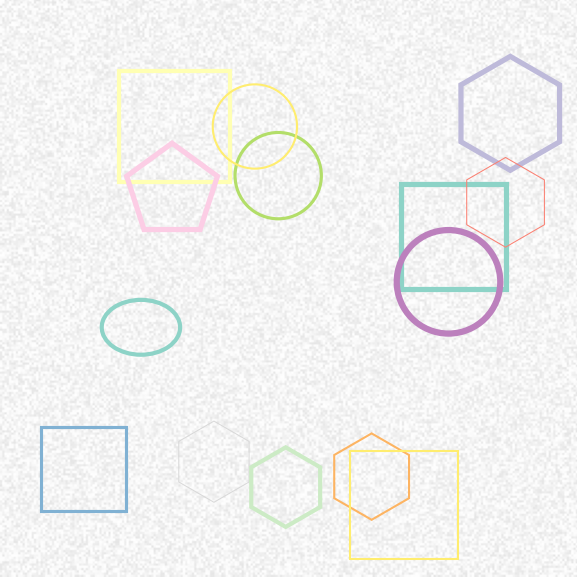[{"shape": "oval", "thickness": 2, "radius": 0.34, "center": [0.244, 0.432]}, {"shape": "square", "thickness": 2.5, "radius": 0.46, "center": [0.786, 0.589]}, {"shape": "square", "thickness": 2, "radius": 0.48, "center": [0.302, 0.78]}, {"shape": "hexagon", "thickness": 2.5, "radius": 0.49, "center": [0.884, 0.803]}, {"shape": "hexagon", "thickness": 0.5, "radius": 0.39, "center": [0.875, 0.649]}, {"shape": "square", "thickness": 1.5, "radius": 0.37, "center": [0.145, 0.187]}, {"shape": "hexagon", "thickness": 1, "radius": 0.37, "center": [0.644, 0.174]}, {"shape": "circle", "thickness": 1.5, "radius": 0.37, "center": [0.482, 0.695]}, {"shape": "pentagon", "thickness": 2.5, "radius": 0.41, "center": [0.298, 0.669]}, {"shape": "hexagon", "thickness": 0.5, "radius": 0.35, "center": [0.37, 0.2]}, {"shape": "circle", "thickness": 3, "radius": 0.45, "center": [0.777, 0.511]}, {"shape": "hexagon", "thickness": 2, "radius": 0.34, "center": [0.495, 0.156]}, {"shape": "square", "thickness": 1, "radius": 0.47, "center": [0.699, 0.124]}, {"shape": "circle", "thickness": 1, "radius": 0.36, "center": [0.441, 0.78]}]